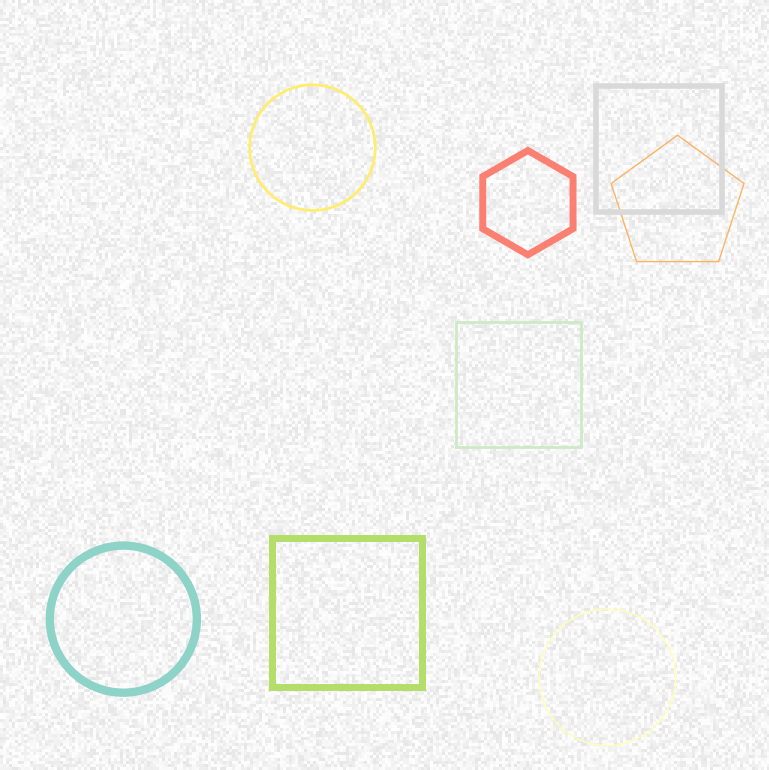[{"shape": "circle", "thickness": 3, "radius": 0.48, "center": [0.16, 0.196]}, {"shape": "circle", "thickness": 0.5, "radius": 0.44, "center": [0.789, 0.12]}, {"shape": "hexagon", "thickness": 2.5, "radius": 0.34, "center": [0.686, 0.737]}, {"shape": "pentagon", "thickness": 0.5, "radius": 0.45, "center": [0.88, 0.734]}, {"shape": "square", "thickness": 2.5, "radius": 0.49, "center": [0.451, 0.205]}, {"shape": "square", "thickness": 2, "radius": 0.41, "center": [0.856, 0.807]}, {"shape": "square", "thickness": 1, "radius": 0.41, "center": [0.674, 0.501]}, {"shape": "circle", "thickness": 1, "radius": 0.41, "center": [0.406, 0.808]}]